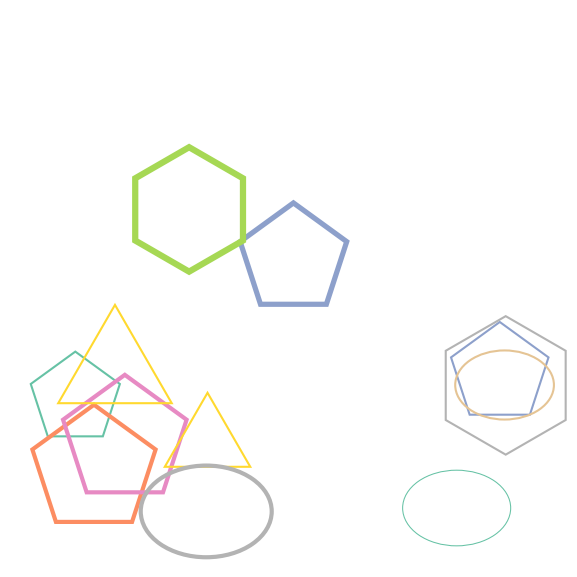[{"shape": "pentagon", "thickness": 1, "radius": 0.41, "center": [0.13, 0.309]}, {"shape": "oval", "thickness": 0.5, "radius": 0.47, "center": [0.791, 0.119]}, {"shape": "pentagon", "thickness": 2, "radius": 0.56, "center": [0.163, 0.186]}, {"shape": "pentagon", "thickness": 1, "radius": 0.44, "center": [0.865, 0.353]}, {"shape": "pentagon", "thickness": 2.5, "radius": 0.49, "center": [0.508, 0.551]}, {"shape": "pentagon", "thickness": 2, "radius": 0.56, "center": [0.216, 0.238]}, {"shape": "hexagon", "thickness": 3, "radius": 0.54, "center": [0.327, 0.636]}, {"shape": "triangle", "thickness": 1, "radius": 0.43, "center": [0.359, 0.234]}, {"shape": "triangle", "thickness": 1, "radius": 0.57, "center": [0.199, 0.358]}, {"shape": "oval", "thickness": 1, "radius": 0.43, "center": [0.874, 0.332]}, {"shape": "oval", "thickness": 2, "radius": 0.57, "center": [0.357, 0.114]}, {"shape": "hexagon", "thickness": 1, "radius": 0.6, "center": [0.876, 0.332]}]